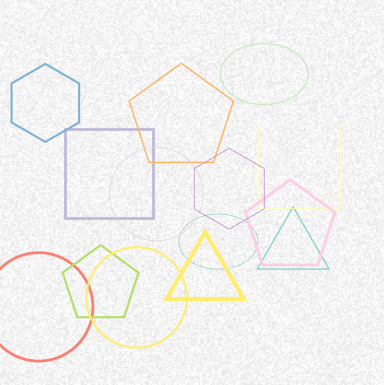[{"shape": "triangle", "thickness": 1, "radius": 0.54, "center": [0.761, 0.355]}, {"shape": "oval", "thickness": 0.5, "radius": 0.51, "center": [0.567, 0.372]}, {"shape": "square", "thickness": 0.5, "radius": 0.53, "center": [0.777, 0.567]}, {"shape": "square", "thickness": 2, "radius": 0.58, "center": [0.283, 0.549]}, {"shape": "circle", "thickness": 2, "radius": 0.7, "center": [0.101, 0.203]}, {"shape": "hexagon", "thickness": 1.5, "radius": 0.51, "center": [0.118, 0.733]}, {"shape": "pentagon", "thickness": 1, "radius": 0.71, "center": [0.471, 0.693]}, {"shape": "pentagon", "thickness": 1.5, "radius": 0.52, "center": [0.261, 0.26]}, {"shape": "pentagon", "thickness": 2, "radius": 0.61, "center": [0.754, 0.411]}, {"shape": "circle", "thickness": 0.5, "radius": 0.61, "center": [0.406, 0.496]}, {"shape": "hexagon", "thickness": 0.5, "radius": 0.52, "center": [0.595, 0.51]}, {"shape": "oval", "thickness": 1, "radius": 0.57, "center": [0.686, 0.808]}, {"shape": "circle", "thickness": 1.5, "radius": 0.65, "center": [0.355, 0.228]}, {"shape": "triangle", "thickness": 3, "radius": 0.58, "center": [0.533, 0.281]}]